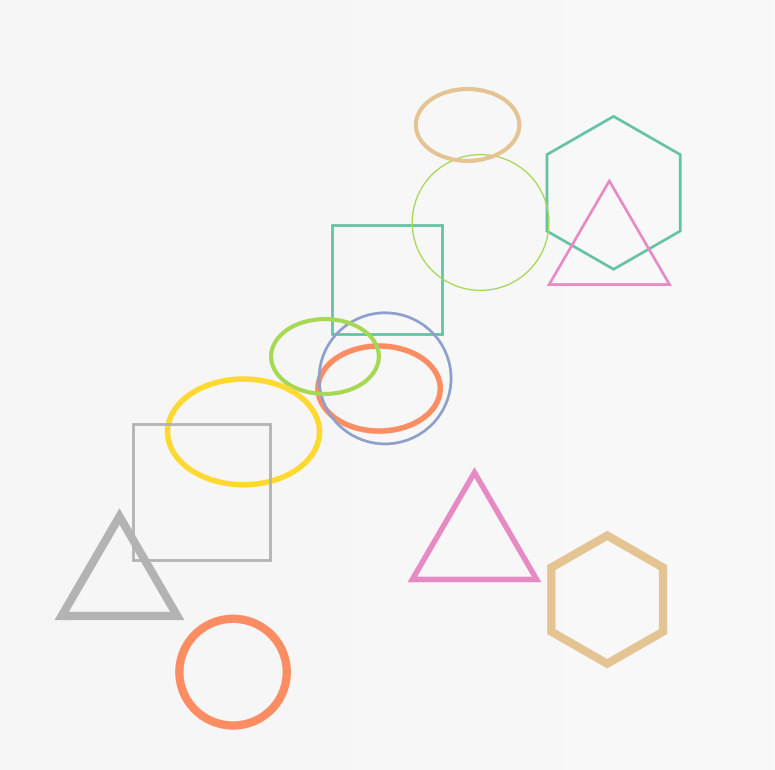[{"shape": "hexagon", "thickness": 1, "radius": 0.5, "center": [0.792, 0.75]}, {"shape": "square", "thickness": 1, "radius": 0.35, "center": [0.499, 0.637]}, {"shape": "circle", "thickness": 3, "radius": 0.35, "center": [0.301, 0.127]}, {"shape": "oval", "thickness": 2, "radius": 0.39, "center": [0.489, 0.495]}, {"shape": "circle", "thickness": 1, "radius": 0.43, "center": [0.497, 0.509]}, {"shape": "triangle", "thickness": 2, "radius": 0.46, "center": [0.612, 0.294]}, {"shape": "triangle", "thickness": 1, "radius": 0.45, "center": [0.786, 0.675]}, {"shape": "oval", "thickness": 1.5, "radius": 0.35, "center": [0.419, 0.537]}, {"shape": "circle", "thickness": 0.5, "radius": 0.44, "center": [0.62, 0.711]}, {"shape": "oval", "thickness": 2, "radius": 0.49, "center": [0.314, 0.439]}, {"shape": "hexagon", "thickness": 3, "radius": 0.42, "center": [0.783, 0.221]}, {"shape": "oval", "thickness": 1.5, "radius": 0.33, "center": [0.603, 0.838]}, {"shape": "triangle", "thickness": 3, "radius": 0.43, "center": [0.154, 0.243]}, {"shape": "square", "thickness": 1, "radius": 0.44, "center": [0.26, 0.361]}]